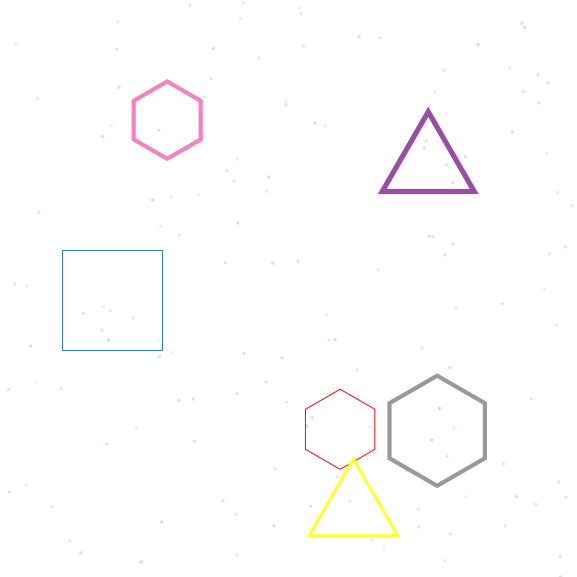[{"shape": "hexagon", "thickness": 0.5, "radius": 0.35, "center": [0.589, 0.256]}, {"shape": "square", "thickness": 0.5, "radius": 0.43, "center": [0.194, 0.479]}, {"shape": "triangle", "thickness": 2.5, "radius": 0.46, "center": [0.742, 0.714]}, {"shape": "triangle", "thickness": 1.5, "radius": 0.44, "center": [0.612, 0.116]}, {"shape": "hexagon", "thickness": 2, "radius": 0.33, "center": [0.29, 0.791]}, {"shape": "hexagon", "thickness": 2, "radius": 0.48, "center": [0.757, 0.253]}]